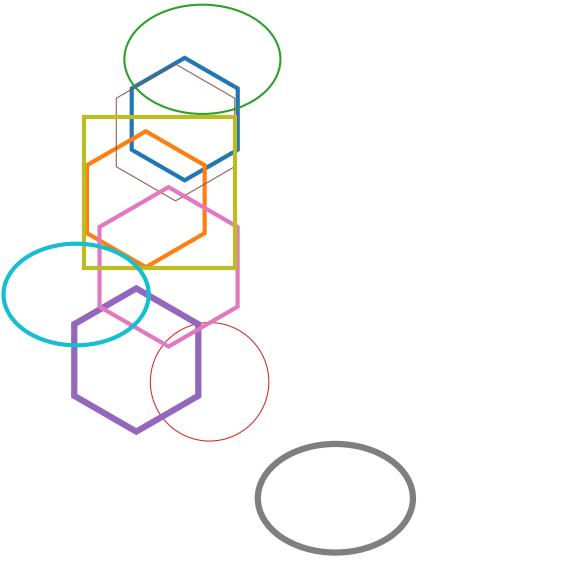[{"shape": "hexagon", "thickness": 2, "radius": 0.53, "center": [0.32, 0.793]}, {"shape": "hexagon", "thickness": 2, "radius": 0.59, "center": [0.252, 0.654]}, {"shape": "oval", "thickness": 1, "radius": 0.68, "center": [0.35, 0.896]}, {"shape": "circle", "thickness": 0.5, "radius": 0.51, "center": [0.363, 0.338]}, {"shape": "hexagon", "thickness": 3, "radius": 0.62, "center": [0.236, 0.376]}, {"shape": "hexagon", "thickness": 0.5, "radius": 0.59, "center": [0.304, 0.77]}, {"shape": "hexagon", "thickness": 2, "radius": 0.69, "center": [0.292, 0.537]}, {"shape": "oval", "thickness": 3, "radius": 0.67, "center": [0.581, 0.136]}, {"shape": "square", "thickness": 2, "radius": 0.65, "center": [0.277, 0.665]}, {"shape": "oval", "thickness": 2, "radius": 0.63, "center": [0.132, 0.489]}]